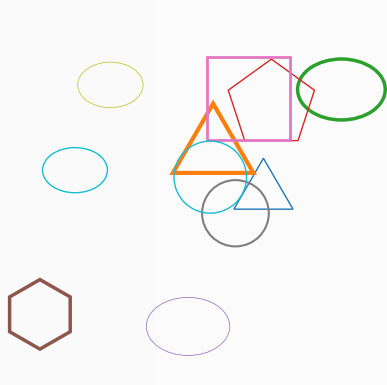[{"shape": "triangle", "thickness": 1, "radius": 0.44, "center": [0.68, 0.501]}, {"shape": "triangle", "thickness": 3, "radius": 0.6, "center": [0.55, 0.611]}, {"shape": "oval", "thickness": 2.5, "radius": 0.57, "center": [0.881, 0.768]}, {"shape": "pentagon", "thickness": 1, "radius": 0.58, "center": [0.7, 0.729]}, {"shape": "oval", "thickness": 0.5, "radius": 0.54, "center": [0.485, 0.152]}, {"shape": "hexagon", "thickness": 2.5, "radius": 0.45, "center": [0.103, 0.184]}, {"shape": "square", "thickness": 2, "radius": 0.54, "center": [0.642, 0.744]}, {"shape": "circle", "thickness": 1.5, "radius": 0.43, "center": [0.608, 0.446]}, {"shape": "oval", "thickness": 0.5, "radius": 0.42, "center": [0.285, 0.779]}, {"shape": "circle", "thickness": 1, "radius": 0.47, "center": [0.543, 0.54]}, {"shape": "oval", "thickness": 1, "radius": 0.42, "center": [0.194, 0.558]}]